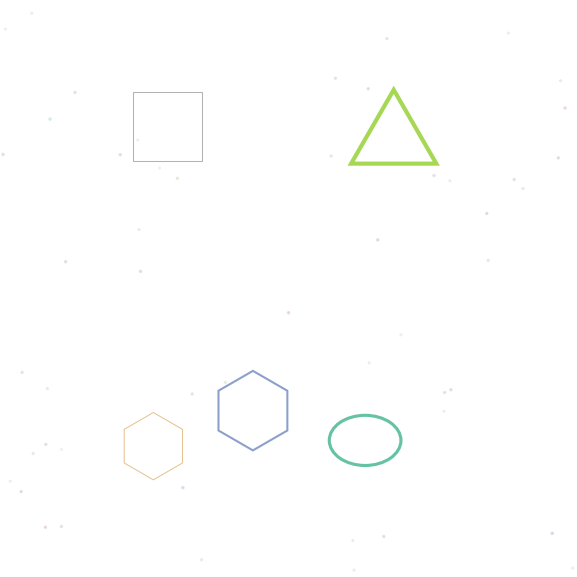[{"shape": "oval", "thickness": 1.5, "radius": 0.31, "center": [0.632, 0.237]}, {"shape": "hexagon", "thickness": 1, "radius": 0.34, "center": [0.438, 0.288]}, {"shape": "triangle", "thickness": 2, "radius": 0.43, "center": [0.682, 0.758]}, {"shape": "hexagon", "thickness": 0.5, "radius": 0.29, "center": [0.266, 0.227]}, {"shape": "square", "thickness": 0.5, "radius": 0.3, "center": [0.29, 0.78]}]